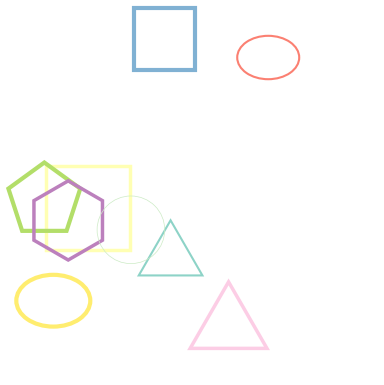[{"shape": "triangle", "thickness": 1.5, "radius": 0.48, "center": [0.443, 0.332]}, {"shape": "square", "thickness": 2.5, "radius": 0.54, "center": [0.228, 0.46]}, {"shape": "oval", "thickness": 1.5, "radius": 0.4, "center": [0.697, 0.851]}, {"shape": "square", "thickness": 3, "radius": 0.4, "center": [0.427, 0.899]}, {"shape": "pentagon", "thickness": 3, "radius": 0.49, "center": [0.115, 0.48]}, {"shape": "triangle", "thickness": 2.5, "radius": 0.58, "center": [0.594, 0.153]}, {"shape": "hexagon", "thickness": 2.5, "radius": 0.51, "center": [0.177, 0.427]}, {"shape": "circle", "thickness": 0.5, "radius": 0.44, "center": [0.34, 0.403]}, {"shape": "oval", "thickness": 3, "radius": 0.48, "center": [0.138, 0.219]}]